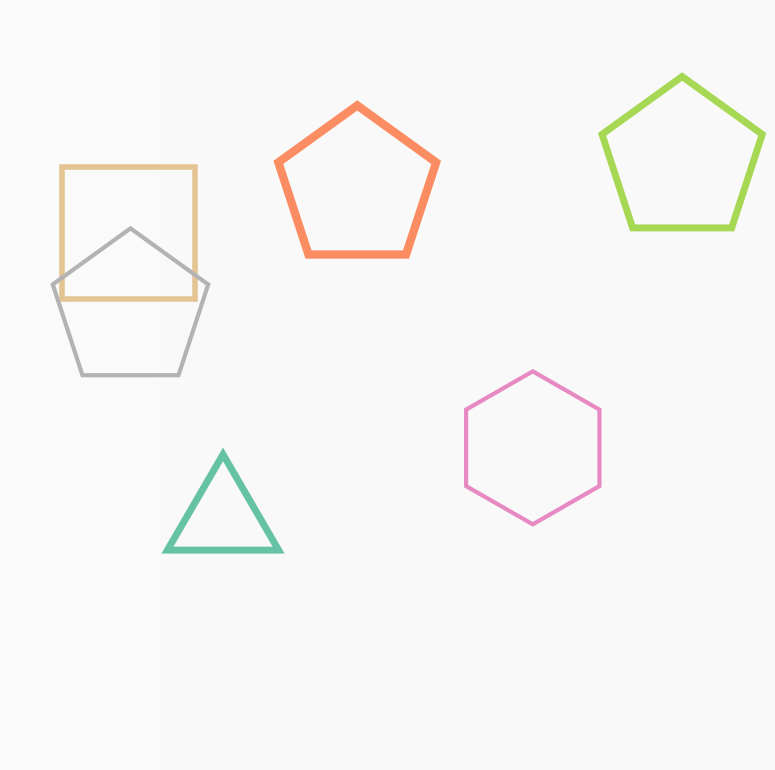[{"shape": "triangle", "thickness": 2.5, "radius": 0.41, "center": [0.288, 0.327]}, {"shape": "pentagon", "thickness": 3, "radius": 0.54, "center": [0.461, 0.756]}, {"shape": "hexagon", "thickness": 1.5, "radius": 0.5, "center": [0.687, 0.418]}, {"shape": "pentagon", "thickness": 2.5, "radius": 0.54, "center": [0.88, 0.792]}, {"shape": "square", "thickness": 2, "radius": 0.43, "center": [0.165, 0.697]}, {"shape": "pentagon", "thickness": 1.5, "radius": 0.53, "center": [0.168, 0.598]}]